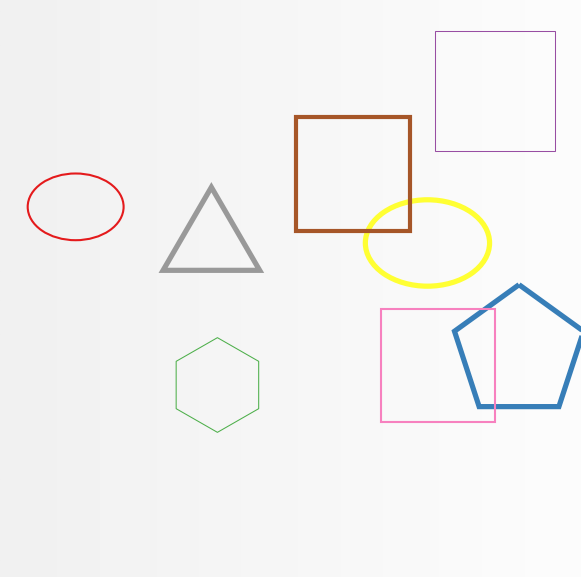[{"shape": "oval", "thickness": 1, "radius": 0.41, "center": [0.13, 0.641]}, {"shape": "pentagon", "thickness": 2.5, "radius": 0.58, "center": [0.893, 0.389]}, {"shape": "hexagon", "thickness": 0.5, "radius": 0.41, "center": [0.374, 0.332]}, {"shape": "square", "thickness": 0.5, "radius": 0.52, "center": [0.852, 0.842]}, {"shape": "oval", "thickness": 2.5, "radius": 0.53, "center": [0.735, 0.578]}, {"shape": "square", "thickness": 2, "radius": 0.49, "center": [0.607, 0.698]}, {"shape": "square", "thickness": 1, "radius": 0.49, "center": [0.753, 0.367]}, {"shape": "triangle", "thickness": 2.5, "radius": 0.48, "center": [0.364, 0.579]}]